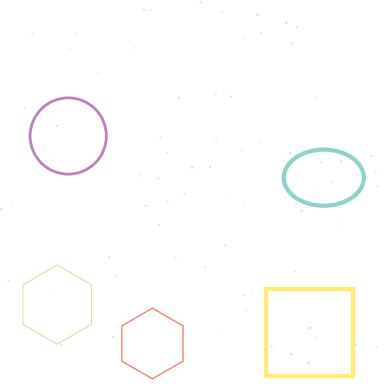[{"shape": "oval", "thickness": 3, "radius": 0.52, "center": [0.841, 0.539]}, {"shape": "hexagon", "thickness": 1, "radius": 0.46, "center": [0.396, 0.108]}, {"shape": "hexagon", "thickness": 0.5, "radius": 0.51, "center": [0.149, 0.209]}, {"shape": "circle", "thickness": 2, "radius": 0.5, "center": [0.177, 0.647]}, {"shape": "square", "thickness": 3, "radius": 0.56, "center": [0.804, 0.136]}]